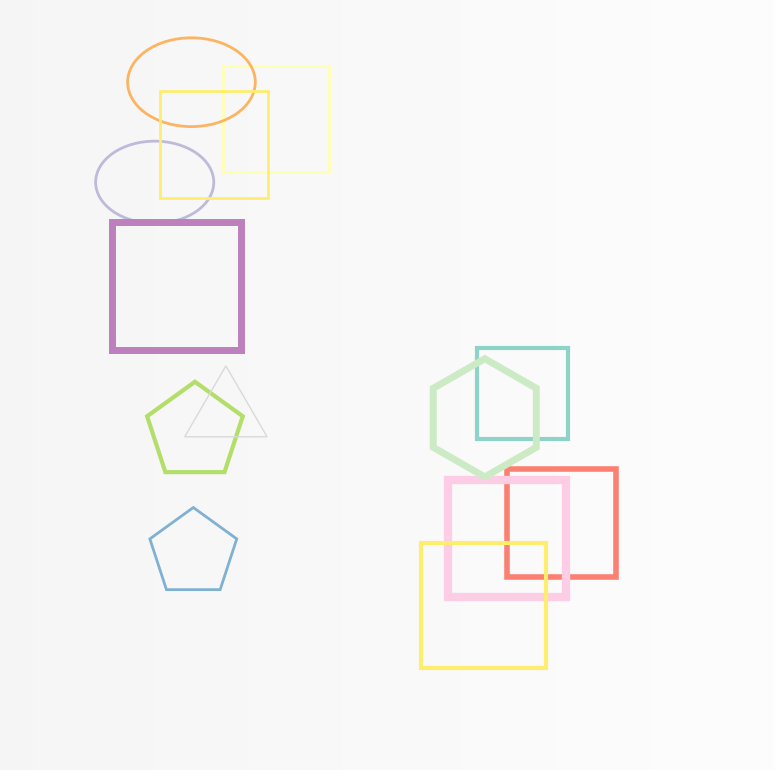[{"shape": "square", "thickness": 1.5, "radius": 0.29, "center": [0.674, 0.489]}, {"shape": "square", "thickness": 1, "radius": 0.34, "center": [0.356, 0.845]}, {"shape": "oval", "thickness": 1, "radius": 0.38, "center": [0.2, 0.763]}, {"shape": "square", "thickness": 2, "radius": 0.35, "center": [0.724, 0.321]}, {"shape": "pentagon", "thickness": 1, "radius": 0.29, "center": [0.249, 0.282]}, {"shape": "oval", "thickness": 1, "radius": 0.41, "center": [0.247, 0.893]}, {"shape": "pentagon", "thickness": 1.5, "radius": 0.32, "center": [0.252, 0.439]}, {"shape": "square", "thickness": 3, "radius": 0.38, "center": [0.655, 0.301]}, {"shape": "triangle", "thickness": 0.5, "radius": 0.31, "center": [0.291, 0.463]}, {"shape": "square", "thickness": 2.5, "radius": 0.42, "center": [0.228, 0.628]}, {"shape": "hexagon", "thickness": 2.5, "radius": 0.38, "center": [0.626, 0.457]}, {"shape": "square", "thickness": 1.5, "radius": 0.41, "center": [0.624, 0.213]}, {"shape": "square", "thickness": 1, "radius": 0.35, "center": [0.276, 0.812]}]